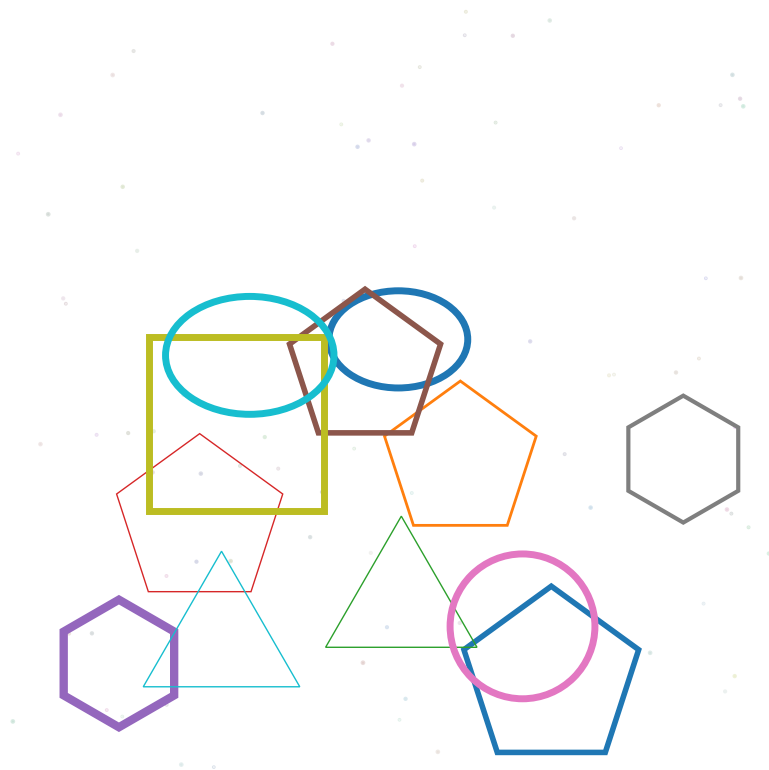[{"shape": "oval", "thickness": 2.5, "radius": 0.45, "center": [0.517, 0.559]}, {"shape": "pentagon", "thickness": 2, "radius": 0.6, "center": [0.716, 0.119]}, {"shape": "pentagon", "thickness": 1, "radius": 0.52, "center": [0.598, 0.402]}, {"shape": "triangle", "thickness": 0.5, "radius": 0.57, "center": [0.521, 0.216]}, {"shape": "pentagon", "thickness": 0.5, "radius": 0.57, "center": [0.259, 0.323]}, {"shape": "hexagon", "thickness": 3, "radius": 0.41, "center": [0.154, 0.138]}, {"shape": "pentagon", "thickness": 2, "radius": 0.52, "center": [0.474, 0.521]}, {"shape": "circle", "thickness": 2.5, "radius": 0.47, "center": [0.679, 0.187]}, {"shape": "hexagon", "thickness": 1.5, "radius": 0.41, "center": [0.887, 0.404]}, {"shape": "square", "thickness": 2.5, "radius": 0.57, "center": [0.307, 0.449]}, {"shape": "oval", "thickness": 2.5, "radius": 0.55, "center": [0.324, 0.538]}, {"shape": "triangle", "thickness": 0.5, "radius": 0.59, "center": [0.288, 0.167]}]